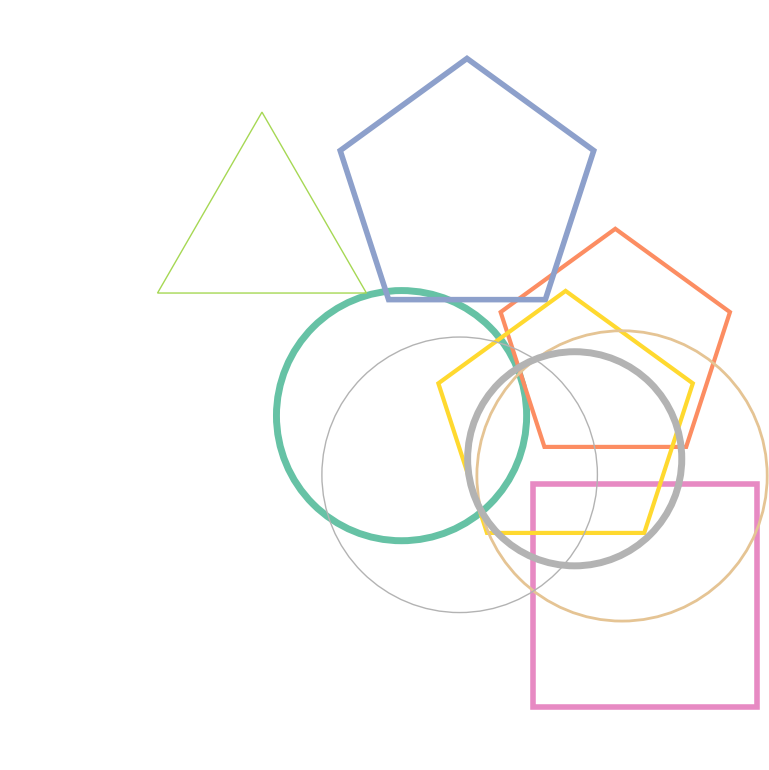[{"shape": "circle", "thickness": 2.5, "radius": 0.81, "center": [0.521, 0.46]}, {"shape": "pentagon", "thickness": 1.5, "radius": 0.78, "center": [0.799, 0.546]}, {"shape": "pentagon", "thickness": 2, "radius": 0.87, "center": [0.606, 0.751]}, {"shape": "square", "thickness": 2, "radius": 0.72, "center": [0.838, 0.227]}, {"shape": "triangle", "thickness": 0.5, "radius": 0.78, "center": [0.34, 0.698]}, {"shape": "pentagon", "thickness": 1.5, "radius": 0.87, "center": [0.735, 0.448]}, {"shape": "circle", "thickness": 1, "radius": 0.94, "center": [0.808, 0.382]}, {"shape": "circle", "thickness": 0.5, "radius": 0.89, "center": [0.597, 0.383]}, {"shape": "circle", "thickness": 2.5, "radius": 0.7, "center": [0.746, 0.404]}]